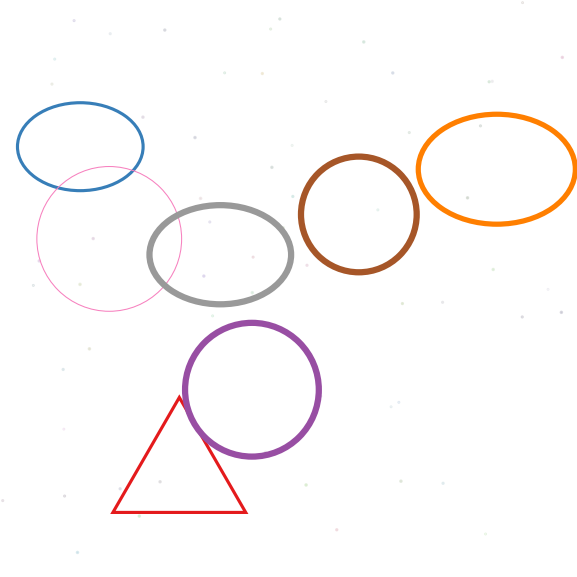[{"shape": "triangle", "thickness": 1.5, "radius": 0.66, "center": [0.311, 0.178]}, {"shape": "oval", "thickness": 1.5, "radius": 0.54, "center": [0.139, 0.745]}, {"shape": "circle", "thickness": 3, "radius": 0.58, "center": [0.436, 0.324]}, {"shape": "oval", "thickness": 2.5, "radius": 0.68, "center": [0.86, 0.706]}, {"shape": "circle", "thickness": 3, "radius": 0.5, "center": [0.621, 0.628]}, {"shape": "circle", "thickness": 0.5, "radius": 0.63, "center": [0.189, 0.585]}, {"shape": "oval", "thickness": 3, "radius": 0.61, "center": [0.381, 0.558]}]